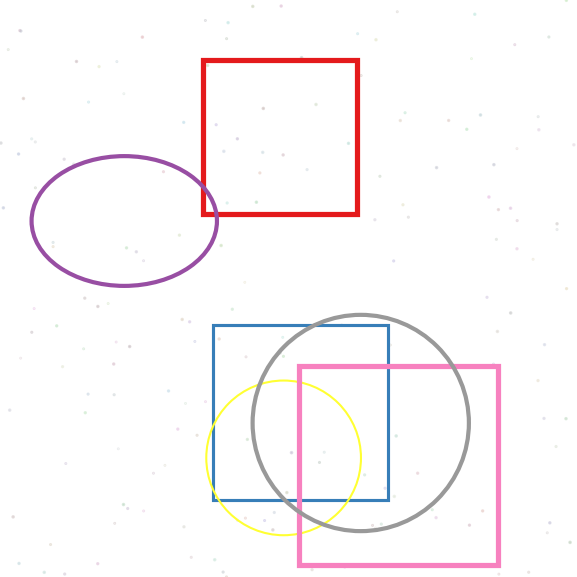[{"shape": "square", "thickness": 2.5, "radius": 0.67, "center": [0.484, 0.762]}, {"shape": "square", "thickness": 1.5, "radius": 0.76, "center": [0.521, 0.284]}, {"shape": "oval", "thickness": 2, "radius": 0.8, "center": [0.215, 0.616]}, {"shape": "circle", "thickness": 1, "radius": 0.67, "center": [0.491, 0.206]}, {"shape": "square", "thickness": 2.5, "radius": 0.86, "center": [0.69, 0.193]}, {"shape": "circle", "thickness": 2, "radius": 0.94, "center": [0.625, 0.267]}]